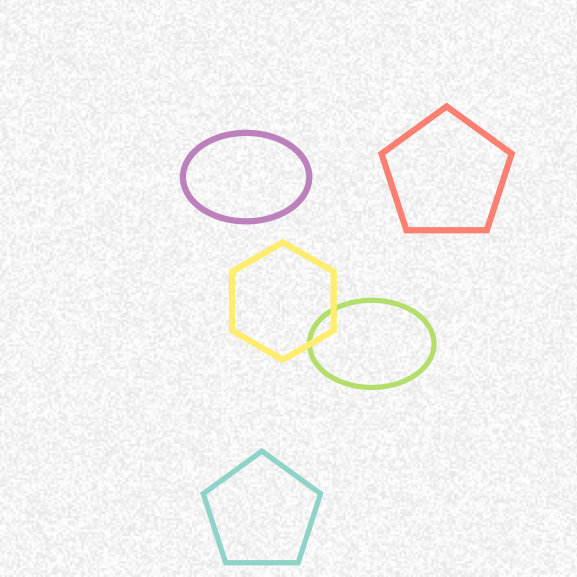[{"shape": "pentagon", "thickness": 2.5, "radius": 0.53, "center": [0.454, 0.111]}, {"shape": "pentagon", "thickness": 3, "radius": 0.59, "center": [0.773, 0.696]}, {"shape": "oval", "thickness": 2.5, "radius": 0.54, "center": [0.644, 0.404]}, {"shape": "oval", "thickness": 3, "radius": 0.55, "center": [0.426, 0.692]}, {"shape": "hexagon", "thickness": 3, "radius": 0.51, "center": [0.49, 0.478]}]